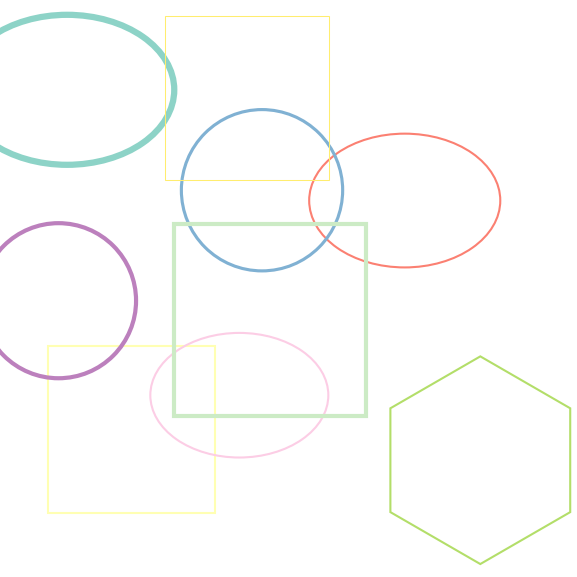[{"shape": "oval", "thickness": 3, "radius": 0.93, "center": [0.116, 0.844]}, {"shape": "square", "thickness": 1, "radius": 0.72, "center": [0.228, 0.255]}, {"shape": "oval", "thickness": 1, "radius": 0.83, "center": [0.701, 0.652]}, {"shape": "circle", "thickness": 1.5, "radius": 0.7, "center": [0.454, 0.67]}, {"shape": "hexagon", "thickness": 1, "radius": 0.9, "center": [0.832, 0.202]}, {"shape": "oval", "thickness": 1, "radius": 0.77, "center": [0.414, 0.315]}, {"shape": "circle", "thickness": 2, "radius": 0.67, "center": [0.101, 0.478]}, {"shape": "square", "thickness": 2, "radius": 0.83, "center": [0.467, 0.445]}, {"shape": "square", "thickness": 0.5, "radius": 0.71, "center": [0.428, 0.829]}]